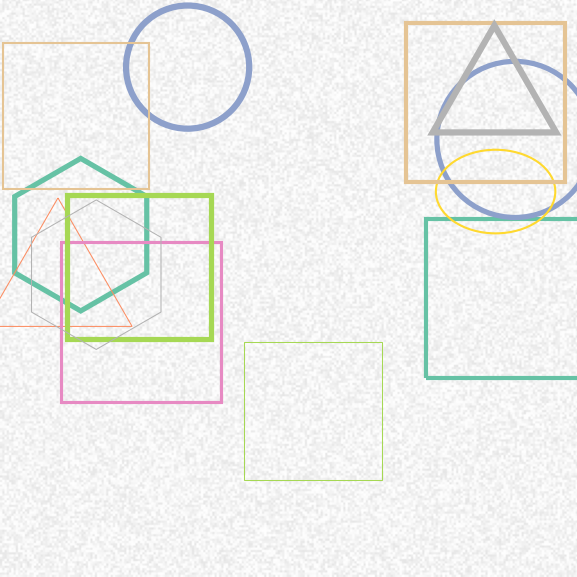[{"shape": "hexagon", "thickness": 2.5, "radius": 0.66, "center": [0.14, 0.593]}, {"shape": "square", "thickness": 2, "radius": 0.69, "center": [0.876, 0.482]}, {"shape": "triangle", "thickness": 0.5, "radius": 0.74, "center": [0.1, 0.508]}, {"shape": "circle", "thickness": 2.5, "radius": 0.68, "center": [0.892, 0.758]}, {"shape": "circle", "thickness": 3, "radius": 0.53, "center": [0.325, 0.883]}, {"shape": "square", "thickness": 1.5, "radius": 0.69, "center": [0.244, 0.441]}, {"shape": "square", "thickness": 2.5, "radius": 0.62, "center": [0.241, 0.537]}, {"shape": "square", "thickness": 0.5, "radius": 0.6, "center": [0.542, 0.288]}, {"shape": "oval", "thickness": 1, "radius": 0.52, "center": [0.858, 0.667]}, {"shape": "square", "thickness": 1, "radius": 0.63, "center": [0.131, 0.798]}, {"shape": "square", "thickness": 2, "radius": 0.69, "center": [0.841, 0.822]}, {"shape": "triangle", "thickness": 3, "radius": 0.62, "center": [0.856, 0.832]}, {"shape": "hexagon", "thickness": 0.5, "radius": 0.65, "center": [0.167, 0.523]}]